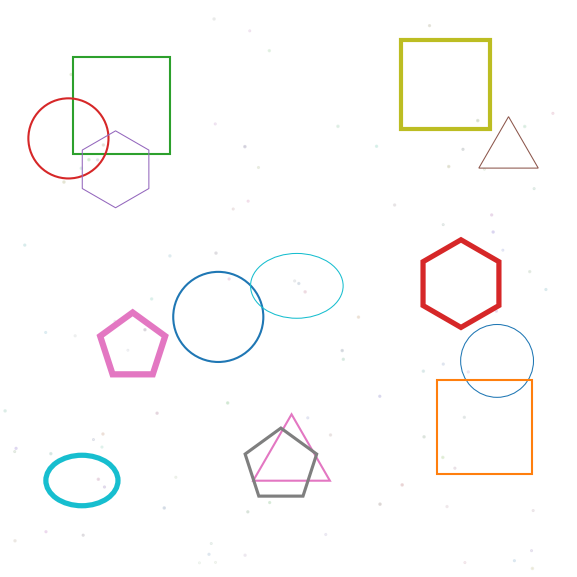[{"shape": "circle", "thickness": 1, "radius": 0.39, "center": [0.378, 0.45]}, {"shape": "circle", "thickness": 0.5, "radius": 0.32, "center": [0.861, 0.374]}, {"shape": "square", "thickness": 1, "radius": 0.41, "center": [0.838, 0.26]}, {"shape": "square", "thickness": 1, "radius": 0.42, "center": [0.21, 0.816]}, {"shape": "hexagon", "thickness": 2.5, "radius": 0.38, "center": [0.798, 0.508]}, {"shape": "circle", "thickness": 1, "radius": 0.35, "center": [0.118, 0.759]}, {"shape": "hexagon", "thickness": 0.5, "radius": 0.33, "center": [0.2, 0.706]}, {"shape": "triangle", "thickness": 0.5, "radius": 0.3, "center": [0.881, 0.738]}, {"shape": "triangle", "thickness": 1, "radius": 0.38, "center": [0.505, 0.205]}, {"shape": "pentagon", "thickness": 3, "radius": 0.3, "center": [0.23, 0.399]}, {"shape": "pentagon", "thickness": 1.5, "radius": 0.33, "center": [0.486, 0.193]}, {"shape": "square", "thickness": 2, "radius": 0.39, "center": [0.771, 0.853]}, {"shape": "oval", "thickness": 2.5, "radius": 0.31, "center": [0.142, 0.167]}, {"shape": "oval", "thickness": 0.5, "radius": 0.4, "center": [0.514, 0.504]}]